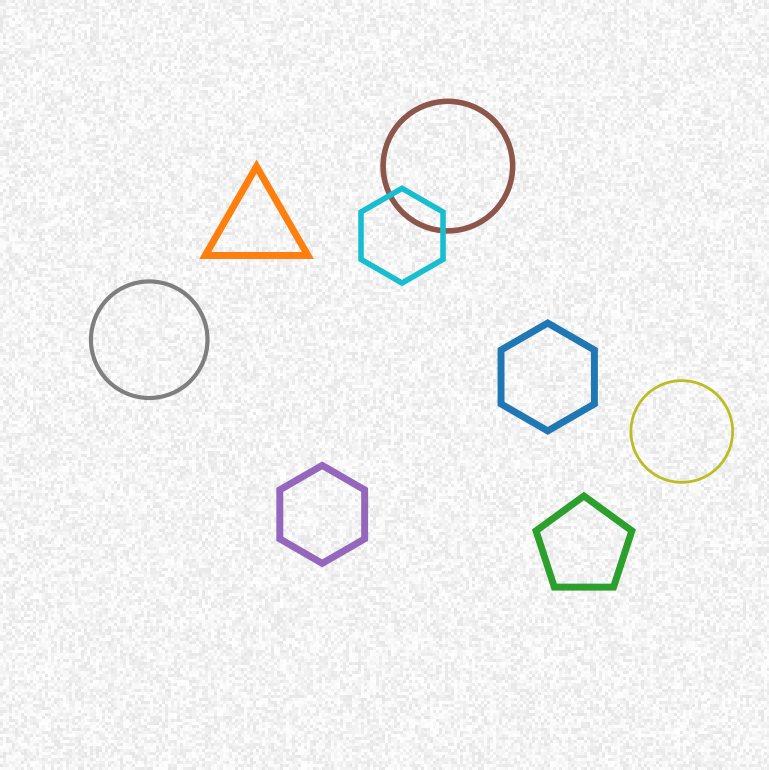[{"shape": "hexagon", "thickness": 2.5, "radius": 0.35, "center": [0.711, 0.51]}, {"shape": "triangle", "thickness": 2.5, "radius": 0.39, "center": [0.333, 0.707]}, {"shape": "pentagon", "thickness": 2.5, "radius": 0.33, "center": [0.758, 0.29]}, {"shape": "hexagon", "thickness": 2.5, "radius": 0.32, "center": [0.418, 0.332]}, {"shape": "circle", "thickness": 2, "radius": 0.42, "center": [0.582, 0.784]}, {"shape": "circle", "thickness": 1.5, "radius": 0.38, "center": [0.194, 0.559]}, {"shape": "circle", "thickness": 1, "radius": 0.33, "center": [0.885, 0.44]}, {"shape": "hexagon", "thickness": 2, "radius": 0.31, "center": [0.522, 0.694]}]